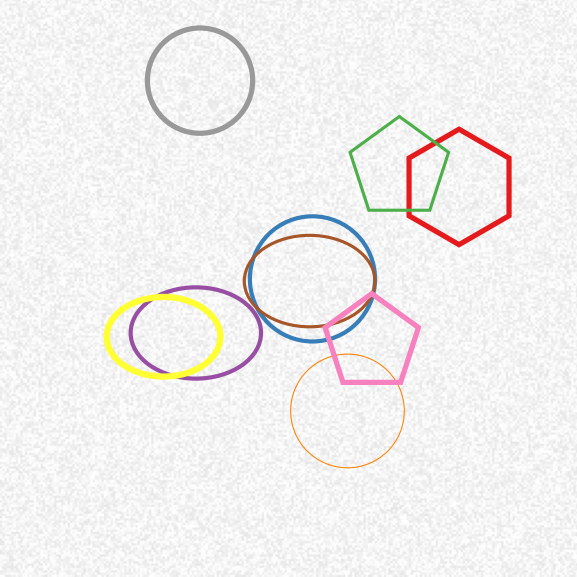[{"shape": "hexagon", "thickness": 2.5, "radius": 0.5, "center": [0.795, 0.675]}, {"shape": "circle", "thickness": 2, "radius": 0.54, "center": [0.541, 0.516]}, {"shape": "pentagon", "thickness": 1.5, "radius": 0.45, "center": [0.691, 0.708]}, {"shape": "oval", "thickness": 2, "radius": 0.56, "center": [0.339, 0.423]}, {"shape": "circle", "thickness": 0.5, "radius": 0.49, "center": [0.602, 0.288]}, {"shape": "oval", "thickness": 3, "radius": 0.49, "center": [0.283, 0.416]}, {"shape": "oval", "thickness": 1.5, "radius": 0.57, "center": [0.536, 0.512]}, {"shape": "pentagon", "thickness": 2.5, "radius": 0.42, "center": [0.644, 0.406]}, {"shape": "circle", "thickness": 2.5, "radius": 0.46, "center": [0.346, 0.86]}]